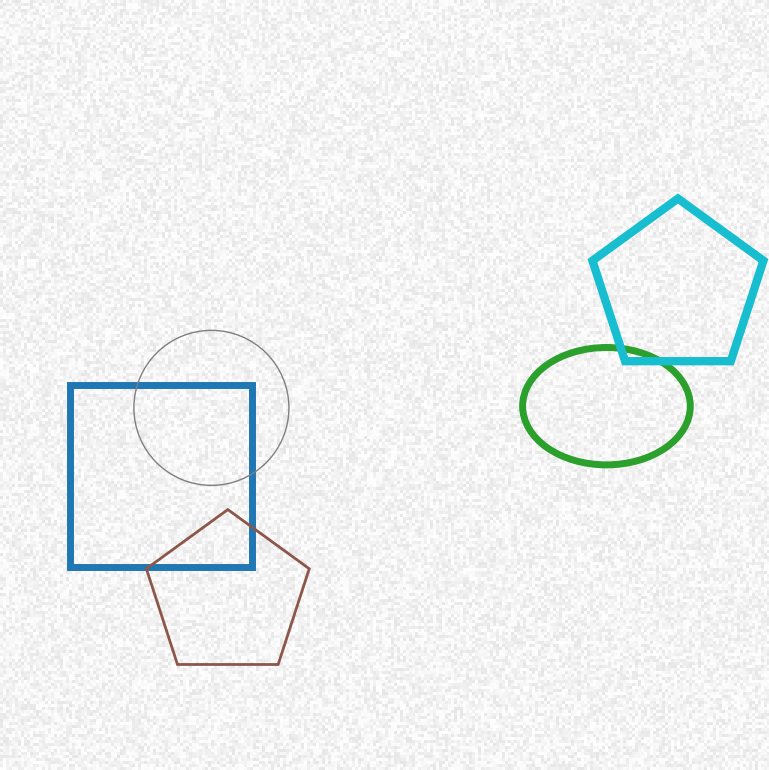[{"shape": "square", "thickness": 2.5, "radius": 0.59, "center": [0.209, 0.382]}, {"shape": "oval", "thickness": 2.5, "radius": 0.54, "center": [0.788, 0.472]}, {"shape": "pentagon", "thickness": 1, "radius": 0.56, "center": [0.296, 0.227]}, {"shape": "circle", "thickness": 0.5, "radius": 0.5, "center": [0.275, 0.47]}, {"shape": "pentagon", "thickness": 3, "radius": 0.58, "center": [0.88, 0.625]}]